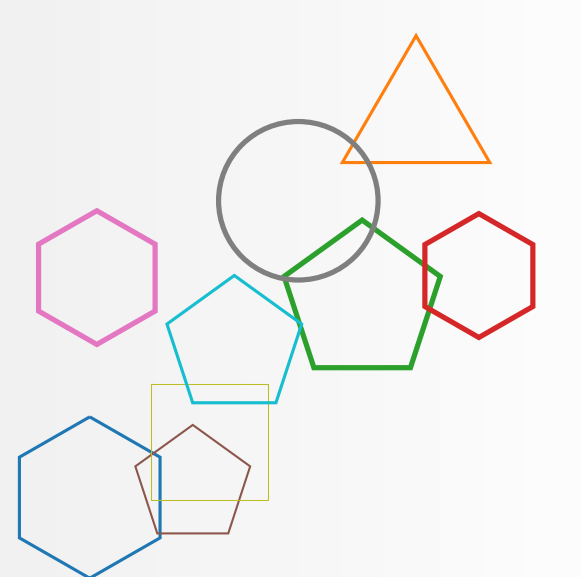[{"shape": "hexagon", "thickness": 1.5, "radius": 0.7, "center": [0.154, 0.138]}, {"shape": "triangle", "thickness": 1.5, "radius": 0.73, "center": [0.716, 0.791]}, {"shape": "pentagon", "thickness": 2.5, "radius": 0.71, "center": [0.623, 0.477]}, {"shape": "hexagon", "thickness": 2.5, "radius": 0.54, "center": [0.824, 0.522]}, {"shape": "pentagon", "thickness": 1, "radius": 0.52, "center": [0.332, 0.159]}, {"shape": "hexagon", "thickness": 2.5, "radius": 0.58, "center": [0.167, 0.518]}, {"shape": "circle", "thickness": 2.5, "radius": 0.69, "center": [0.513, 0.651]}, {"shape": "square", "thickness": 0.5, "radius": 0.5, "center": [0.361, 0.234]}, {"shape": "pentagon", "thickness": 1.5, "radius": 0.61, "center": [0.403, 0.4]}]